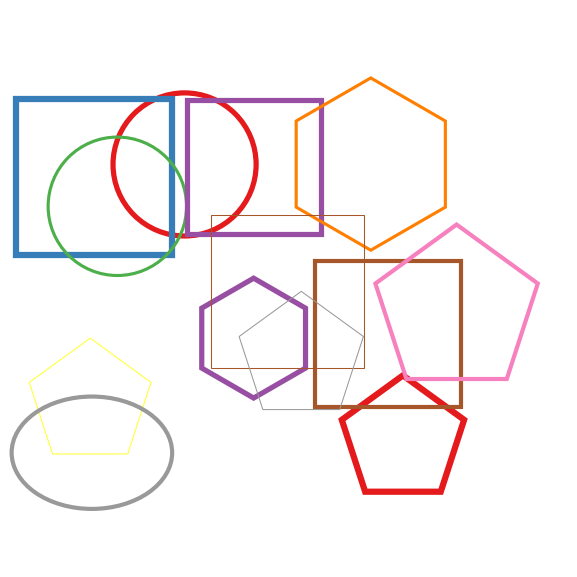[{"shape": "pentagon", "thickness": 3, "radius": 0.56, "center": [0.698, 0.238]}, {"shape": "circle", "thickness": 2.5, "radius": 0.62, "center": [0.32, 0.714]}, {"shape": "square", "thickness": 3, "radius": 0.68, "center": [0.162, 0.693]}, {"shape": "circle", "thickness": 1.5, "radius": 0.6, "center": [0.203, 0.642]}, {"shape": "square", "thickness": 2.5, "radius": 0.58, "center": [0.44, 0.71]}, {"shape": "hexagon", "thickness": 2.5, "radius": 0.52, "center": [0.439, 0.414]}, {"shape": "hexagon", "thickness": 1.5, "radius": 0.75, "center": [0.642, 0.715]}, {"shape": "pentagon", "thickness": 0.5, "radius": 0.55, "center": [0.156, 0.303]}, {"shape": "square", "thickness": 2, "radius": 0.63, "center": [0.672, 0.42]}, {"shape": "square", "thickness": 0.5, "radius": 0.66, "center": [0.497, 0.494]}, {"shape": "pentagon", "thickness": 2, "radius": 0.74, "center": [0.791, 0.462]}, {"shape": "pentagon", "thickness": 0.5, "radius": 0.57, "center": [0.522, 0.381]}, {"shape": "oval", "thickness": 2, "radius": 0.69, "center": [0.159, 0.215]}]